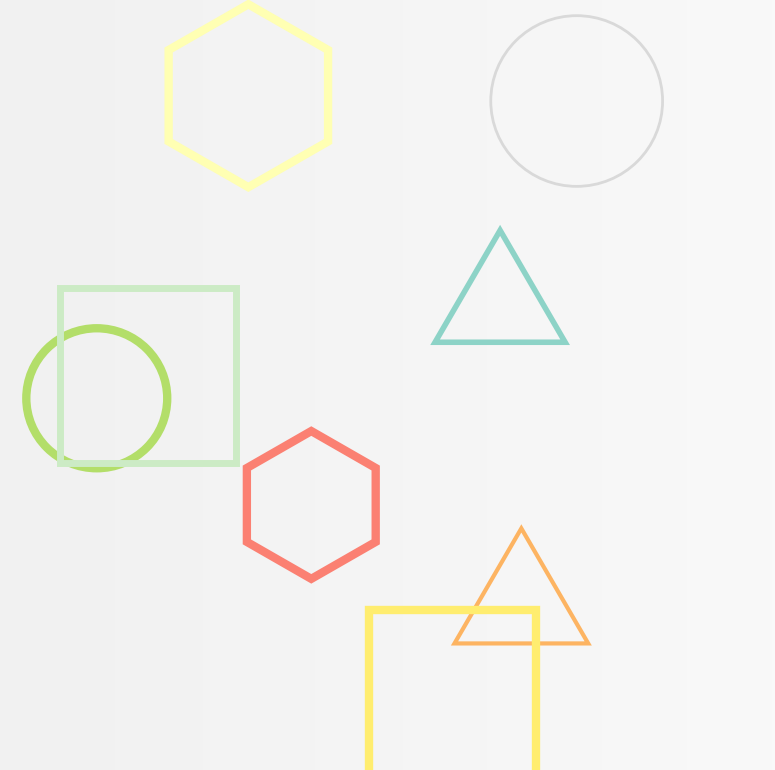[{"shape": "triangle", "thickness": 2, "radius": 0.48, "center": [0.645, 0.604]}, {"shape": "hexagon", "thickness": 3, "radius": 0.59, "center": [0.32, 0.876]}, {"shape": "hexagon", "thickness": 3, "radius": 0.48, "center": [0.402, 0.344]}, {"shape": "triangle", "thickness": 1.5, "radius": 0.5, "center": [0.673, 0.214]}, {"shape": "circle", "thickness": 3, "radius": 0.45, "center": [0.125, 0.483]}, {"shape": "circle", "thickness": 1, "radius": 0.55, "center": [0.744, 0.869]}, {"shape": "square", "thickness": 2.5, "radius": 0.57, "center": [0.191, 0.512]}, {"shape": "square", "thickness": 3, "radius": 0.54, "center": [0.584, 0.1]}]